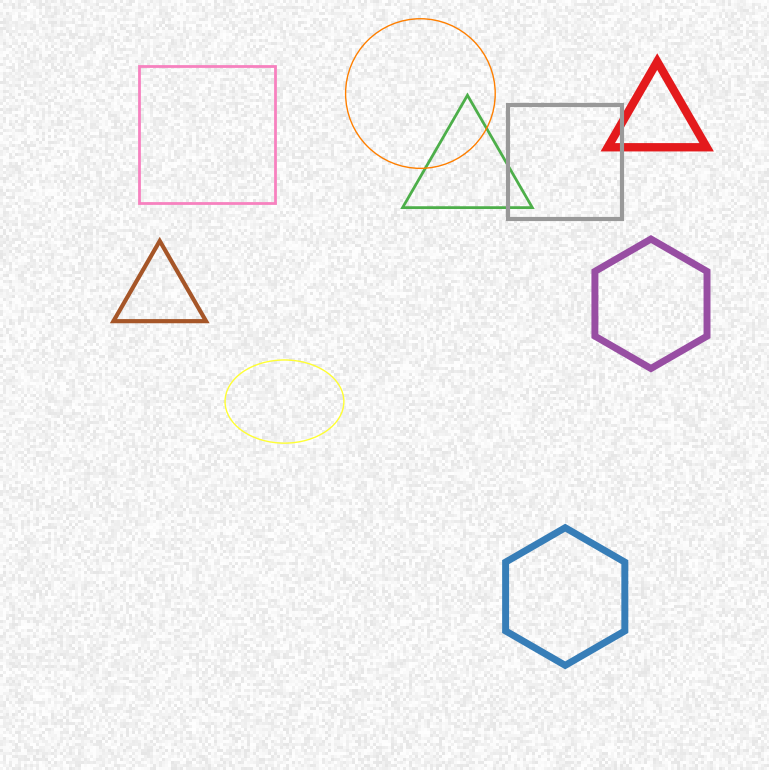[{"shape": "triangle", "thickness": 3, "radius": 0.37, "center": [0.854, 0.846]}, {"shape": "hexagon", "thickness": 2.5, "radius": 0.45, "center": [0.734, 0.225]}, {"shape": "triangle", "thickness": 1, "radius": 0.49, "center": [0.607, 0.779]}, {"shape": "hexagon", "thickness": 2.5, "radius": 0.42, "center": [0.845, 0.605]}, {"shape": "circle", "thickness": 0.5, "radius": 0.49, "center": [0.546, 0.879]}, {"shape": "oval", "thickness": 0.5, "radius": 0.39, "center": [0.369, 0.479]}, {"shape": "triangle", "thickness": 1.5, "radius": 0.35, "center": [0.207, 0.618]}, {"shape": "square", "thickness": 1, "radius": 0.44, "center": [0.269, 0.825]}, {"shape": "square", "thickness": 1.5, "radius": 0.37, "center": [0.734, 0.789]}]